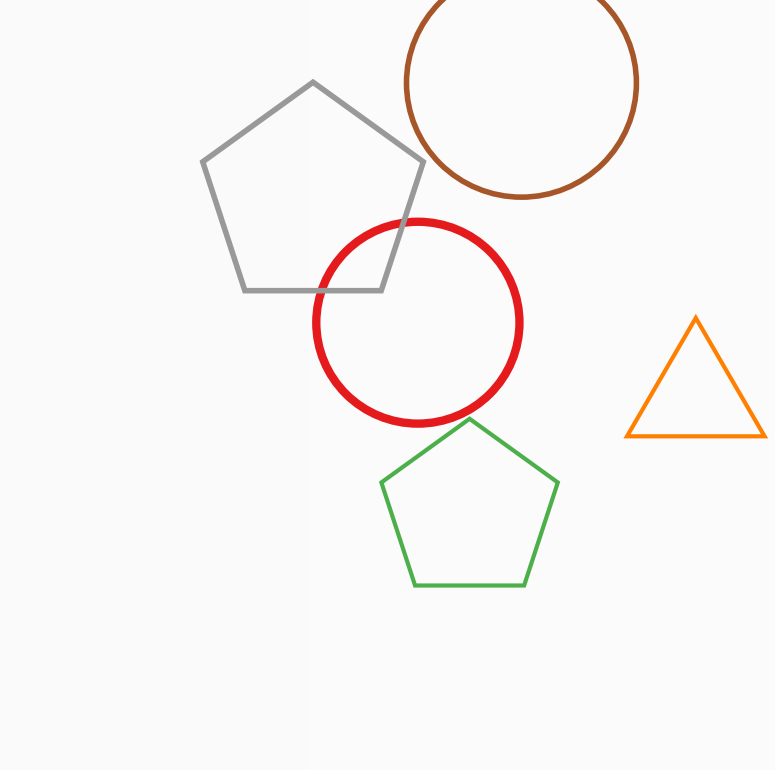[{"shape": "circle", "thickness": 3, "radius": 0.66, "center": [0.539, 0.581]}, {"shape": "pentagon", "thickness": 1.5, "radius": 0.6, "center": [0.606, 0.336]}, {"shape": "triangle", "thickness": 1.5, "radius": 0.51, "center": [0.898, 0.485]}, {"shape": "circle", "thickness": 2, "radius": 0.74, "center": [0.673, 0.892]}, {"shape": "pentagon", "thickness": 2, "radius": 0.75, "center": [0.404, 0.744]}]